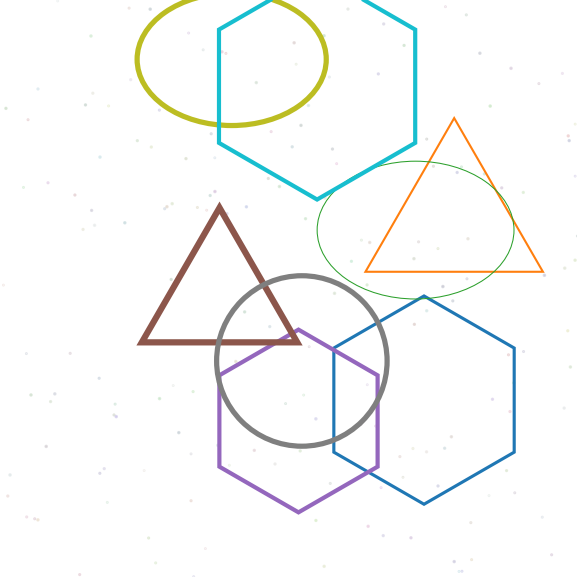[{"shape": "hexagon", "thickness": 1.5, "radius": 0.9, "center": [0.734, 0.306]}, {"shape": "triangle", "thickness": 1, "radius": 0.89, "center": [0.786, 0.617]}, {"shape": "oval", "thickness": 0.5, "radius": 0.85, "center": [0.72, 0.601]}, {"shape": "hexagon", "thickness": 2, "radius": 0.79, "center": [0.517, 0.27]}, {"shape": "triangle", "thickness": 3, "radius": 0.78, "center": [0.38, 0.484]}, {"shape": "circle", "thickness": 2.5, "radius": 0.74, "center": [0.523, 0.374]}, {"shape": "oval", "thickness": 2.5, "radius": 0.82, "center": [0.401, 0.896]}, {"shape": "hexagon", "thickness": 2, "radius": 0.98, "center": [0.549, 0.85]}]